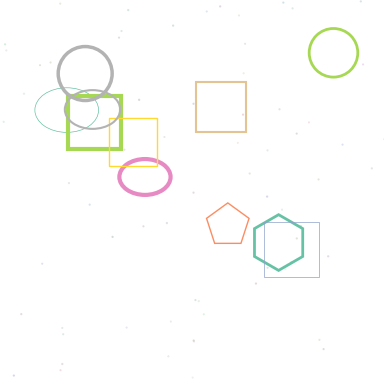[{"shape": "oval", "thickness": 0.5, "radius": 0.41, "center": [0.173, 0.714]}, {"shape": "hexagon", "thickness": 2, "radius": 0.36, "center": [0.724, 0.37]}, {"shape": "pentagon", "thickness": 1, "radius": 0.29, "center": [0.592, 0.415]}, {"shape": "square", "thickness": 0.5, "radius": 0.36, "center": [0.757, 0.352]}, {"shape": "oval", "thickness": 3, "radius": 0.33, "center": [0.377, 0.54]}, {"shape": "square", "thickness": 3, "radius": 0.34, "center": [0.246, 0.683]}, {"shape": "circle", "thickness": 2, "radius": 0.32, "center": [0.866, 0.863]}, {"shape": "square", "thickness": 1, "radius": 0.31, "center": [0.345, 0.631]}, {"shape": "square", "thickness": 1.5, "radius": 0.32, "center": [0.575, 0.723]}, {"shape": "circle", "thickness": 2.5, "radius": 0.35, "center": [0.221, 0.809]}, {"shape": "oval", "thickness": 1.5, "radius": 0.36, "center": [0.24, 0.716]}]